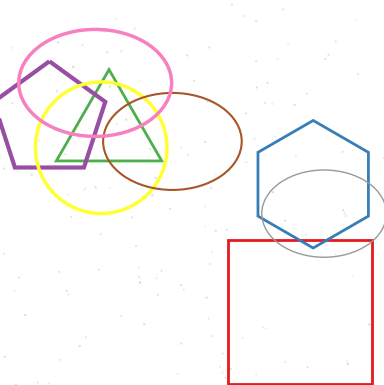[{"shape": "square", "thickness": 2, "radius": 0.93, "center": [0.779, 0.189]}, {"shape": "hexagon", "thickness": 2, "radius": 0.83, "center": [0.813, 0.521]}, {"shape": "triangle", "thickness": 2, "radius": 0.79, "center": [0.283, 0.661]}, {"shape": "pentagon", "thickness": 3, "radius": 0.76, "center": [0.128, 0.688]}, {"shape": "circle", "thickness": 2.5, "radius": 0.85, "center": [0.263, 0.616]}, {"shape": "oval", "thickness": 1.5, "radius": 0.9, "center": [0.448, 0.633]}, {"shape": "oval", "thickness": 2.5, "radius": 0.99, "center": [0.247, 0.785]}, {"shape": "oval", "thickness": 1, "radius": 0.81, "center": [0.842, 0.445]}]